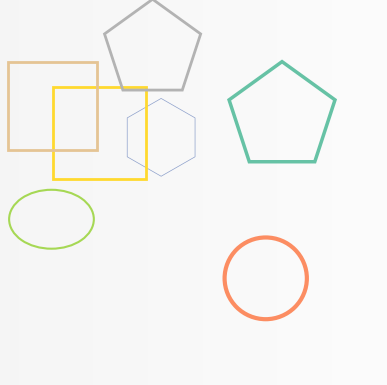[{"shape": "pentagon", "thickness": 2.5, "radius": 0.72, "center": [0.728, 0.696]}, {"shape": "circle", "thickness": 3, "radius": 0.53, "center": [0.686, 0.277]}, {"shape": "hexagon", "thickness": 0.5, "radius": 0.51, "center": [0.416, 0.643]}, {"shape": "oval", "thickness": 1.5, "radius": 0.55, "center": [0.133, 0.431]}, {"shape": "square", "thickness": 2, "radius": 0.6, "center": [0.257, 0.654]}, {"shape": "square", "thickness": 2, "radius": 0.57, "center": [0.136, 0.724]}, {"shape": "pentagon", "thickness": 2, "radius": 0.65, "center": [0.394, 0.872]}]